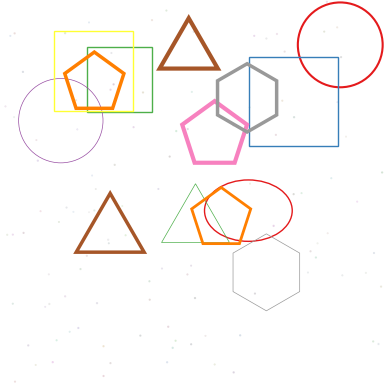[{"shape": "oval", "thickness": 1, "radius": 0.57, "center": [0.645, 0.453]}, {"shape": "circle", "thickness": 1.5, "radius": 0.55, "center": [0.884, 0.883]}, {"shape": "square", "thickness": 1, "radius": 0.58, "center": [0.762, 0.736]}, {"shape": "square", "thickness": 1, "radius": 0.42, "center": [0.31, 0.795]}, {"shape": "triangle", "thickness": 0.5, "radius": 0.51, "center": [0.508, 0.421]}, {"shape": "circle", "thickness": 0.5, "radius": 0.55, "center": [0.158, 0.687]}, {"shape": "pentagon", "thickness": 2, "radius": 0.4, "center": [0.575, 0.432]}, {"shape": "pentagon", "thickness": 2.5, "radius": 0.4, "center": [0.245, 0.784]}, {"shape": "square", "thickness": 1, "radius": 0.51, "center": [0.244, 0.816]}, {"shape": "triangle", "thickness": 2.5, "radius": 0.51, "center": [0.286, 0.396]}, {"shape": "triangle", "thickness": 3, "radius": 0.44, "center": [0.49, 0.866]}, {"shape": "pentagon", "thickness": 3, "radius": 0.44, "center": [0.557, 0.649]}, {"shape": "hexagon", "thickness": 0.5, "radius": 0.5, "center": [0.692, 0.293]}, {"shape": "hexagon", "thickness": 2.5, "radius": 0.44, "center": [0.642, 0.746]}]